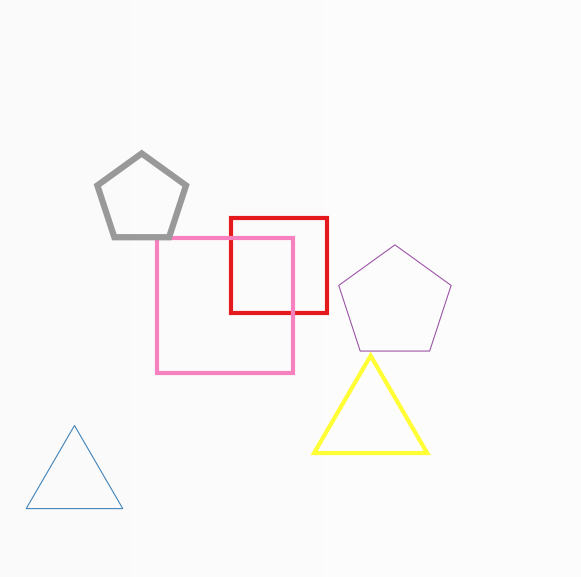[{"shape": "square", "thickness": 2, "radius": 0.41, "center": [0.481, 0.54]}, {"shape": "triangle", "thickness": 0.5, "radius": 0.48, "center": [0.128, 0.166]}, {"shape": "pentagon", "thickness": 0.5, "radius": 0.51, "center": [0.679, 0.473]}, {"shape": "triangle", "thickness": 2, "radius": 0.56, "center": [0.638, 0.271]}, {"shape": "square", "thickness": 2, "radius": 0.58, "center": [0.386, 0.47]}, {"shape": "pentagon", "thickness": 3, "radius": 0.4, "center": [0.244, 0.653]}]